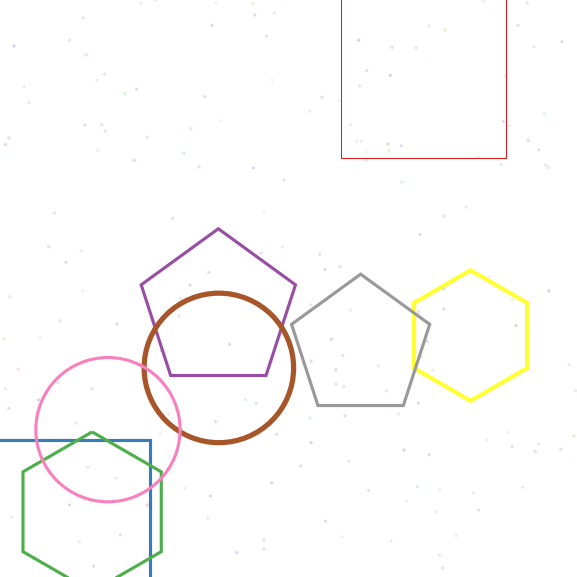[{"shape": "square", "thickness": 0.5, "radius": 0.71, "center": [0.733, 0.869]}, {"shape": "square", "thickness": 1.5, "radius": 0.66, "center": [0.129, 0.106]}, {"shape": "hexagon", "thickness": 1.5, "radius": 0.69, "center": [0.16, 0.113]}, {"shape": "pentagon", "thickness": 1.5, "radius": 0.7, "center": [0.378, 0.463]}, {"shape": "hexagon", "thickness": 2, "radius": 0.57, "center": [0.815, 0.418]}, {"shape": "circle", "thickness": 2.5, "radius": 0.65, "center": [0.379, 0.362]}, {"shape": "circle", "thickness": 1.5, "radius": 0.62, "center": [0.187, 0.255]}, {"shape": "pentagon", "thickness": 1.5, "radius": 0.63, "center": [0.624, 0.399]}]